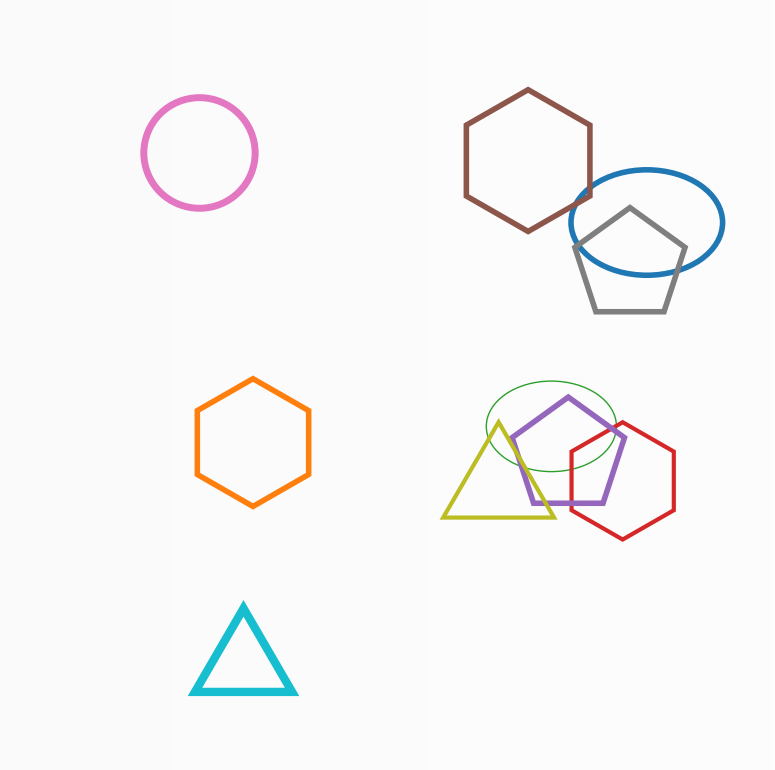[{"shape": "oval", "thickness": 2, "radius": 0.49, "center": [0.835, 0.711]}, {"shape": "hexagon", "thickness": 2, "radius": 0.41, "center": [0.326, 0.425]}, {"shape": "oval", "thickness": 0.5, "radius": 0.42, "center": [0.711, 0.446]}, {"shape": "hexagon", "thickness": 1.5, "radius": 0.38, "center": [0.803, 0.375]}, {"shape": "pentagon", "thickness": 2, "radius": 0.38, "center": [0.733, 0.408]}, {"shape": "hexagon", "thickness": 2, "radius": 0.46, "center": [0.681, 0.791]}, {"shape": "circle", "thickness": 2.5, "radius": 0.36, "center": [0.257, 0.801]}, {"shape": "pentagon", "thickness": 2, "radius": 0.37, "center": [0.813, 0.656]}, {"shape": "triangle", "thickness": 1.5, "radius": 0.41, "center": [0.643, 0.369]}, {"shape": "triangle", "thickness": 3, "radius": 0.36, "center": [0.314, 0.138]}]